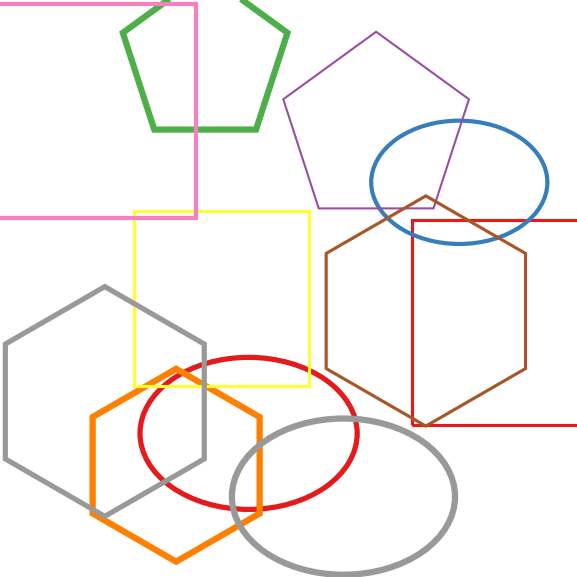[{"shape": "oval", "thickness": 2.5, "radius": 0.94, "center": [0.43, 0.249]}, {"shape": "square", "thickness": 1.5, "radius": 0.89, "center": [0.891, 0.441]}, {"shape": "oval", "thickness": 2, "radius": 0.76, "center": [0.795, 0.683]}, {"shape": "pentagon", "thickness": 3, "radius": 0.75, "center": [0.355, 0.896]}, {"shape": "pentagon", "thickness": 1, "radius": 0.85, "center": [0.651, 0.775]}, {"shape": "hexagon", "thickness": 3, "radius": 0.83, "center": [0.305, 0.194]}, {"shape": "square", "thickness": 1.5, "radius": 0.76, "center": [0.384, 0.482]}, {"shape": "hexagon", "thickness": 1.5, "radius": 1.0, "center": [0.737, 0.461]}, {"shape": "square", "thickness": 2, "radius": 0.93, "center": [0.154, 0.806]}, {"shape": "oval", "thickness": 3, "radius": 0.97, "center": [0.595, 0.139]}, {"shape": "hexagon", "thickness": 2.5, "radius": 0.99, "center": [0.181, 0.304]}]